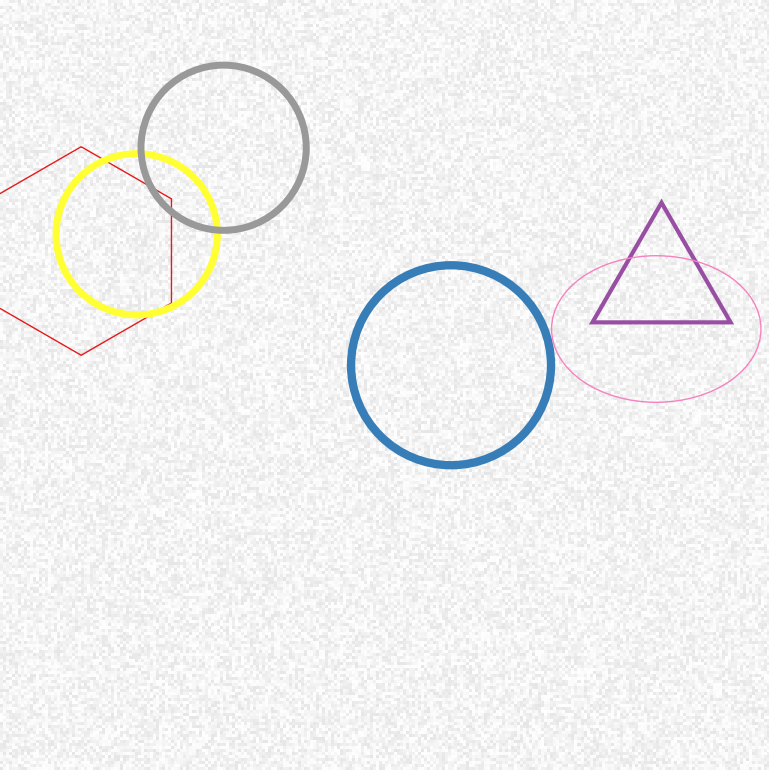[{"shape": "hexagon", "thickness": 0.5, "radius": 0.68, "center": [0.105, 0.674]}, {"shape": "circle", "thickness": 3, "radius": 0.65, "center": [0.586, 0.526]}, {"shape": "triangle", "thickness": 1.5, "radius": 0.52, "center": [0.859, 0.633]}, {"shape": "circle", "thickness": 2.5, "radius": 0.52, "center": [0.178, 0.696]}, {"shape": "oval", "thickness": 0.5, "radius": 0.68, "center": [0.852, 0.573]}, {"shape": "circle", "thickness": 2.5, "radius": 0.54, "center": [0.29, 0.808]}]